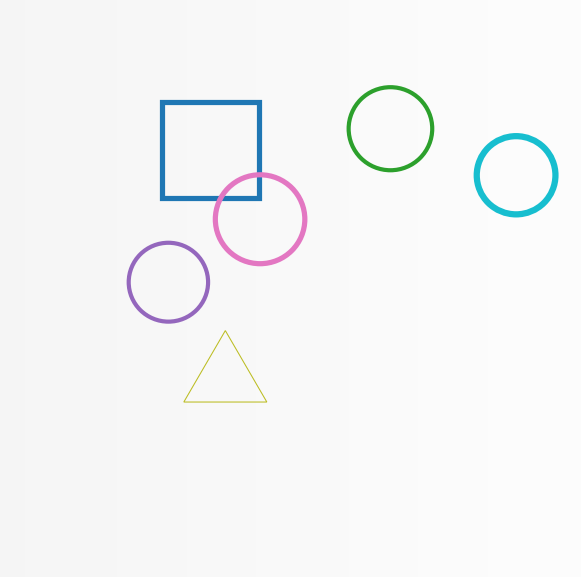[{"shape": "square", "thickness": 2.5, "radius": 0.42, "center": [0.362, 0.74]}, {"shape": "circle", "thickness": 2, "radius": 0.36, "center": [0.672, 0.776]}, {"shape": "circle", "thickness": 2, "radius": 0.34, "center": [0.29, 0.51]}, {"shape": "circle", "thickness": 2.5, "radius": 0.38, "center": [0.447, 0.62]}, {"shape": "triangle", "thickness": 0.5, "radius": 0.41, "center": [0.388, 0.344]}, {"shape": "circle", "thickness": 3, "radius": 0.34, "center": [0.888, 0.696]}]